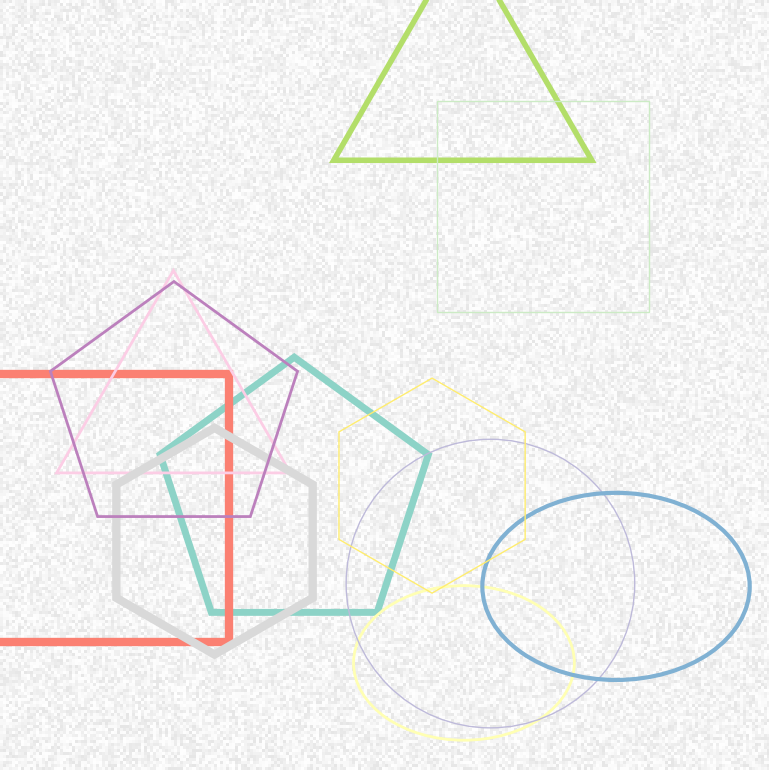[{"shape": "pentagon", "thickness": 2.5, "radius": 0.92, "center": [0.382, 0.353]}, {"shape": "oval", "thickness": 1, "radius": 0.72, "center": [0.603, 0.139]}, {"shape": "circle", "thickness": 0.5, "radius": 0.94, "center": [0.637, 0.242]}, {"shape": "square", "thickness": 3, "radius": 0.87, "center": [0.122, 0.34]}, {"shape": "oval", "thickness": 1.5, "radius": 0.87, "center": [0.8, 0.238]}, {"shape": "triangle", "thickness": 2, "radius": 0.97, "center": [0.601, 0.889]}, {"shape": "triangle", "thickness": 1, "radius": 0.88, "center": [0.225, 0.473]}, {"shape": "hexagon", "thickness": 3, "radius": 0.74, "center": [0.279, 0.297]}, {"shape": "pentagon", "thickness": 1, "radius": 0.84, "center": [0.226, 0.466]}, {"shape": "square", "thickness": 0.5, "radius": 0.69, "center": [0.705, 0.732]}, {"shape": "hexagon", "thickness": 0.5, "radius": 0.7, "center": [0.561, 0.369]}]